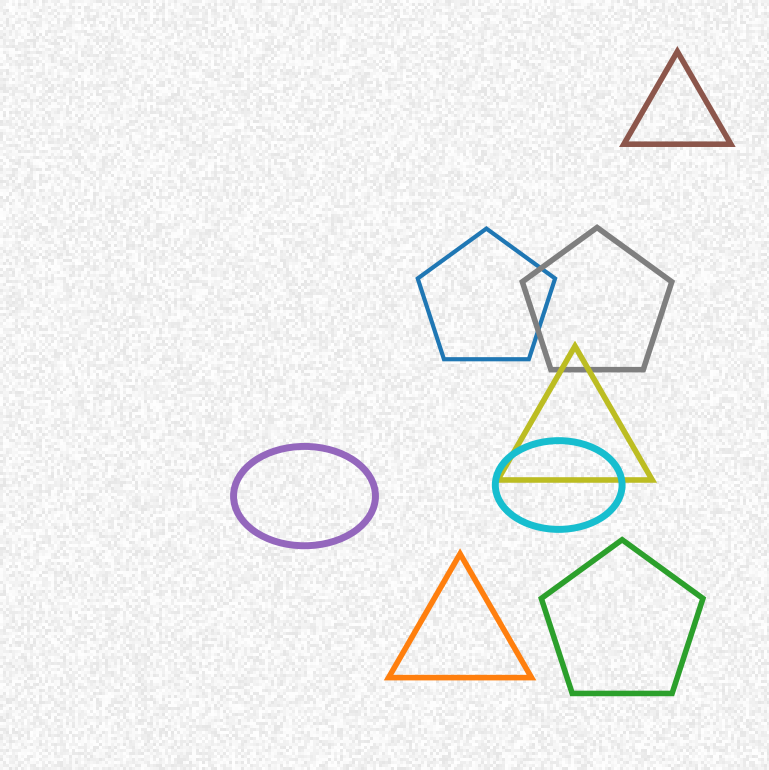[{"shape": "pentagon", "thickness": 1.5, "radius": 0.47, "center": [0.632, 0.609]}, {"shape": "triangle", "thickness": 2, "radius": 0.54, "center": [0.597, 0.174]}, {"shape": "pentagon", "thickness": 2, "radius": 0.55, "center": [0.808, 0.189]}, {"shape": "oval", "thickness": 2.5, "radius": 0.46, "center": [0.395, 0.356]}, {"shape": "triangle", "thickness": 2, "radius": 0.4, "center": [0.88, 0.853]}, {"shape": "pentagon", "thickness": 2, "radius": 0.51, "center": [0.775, 0.602]}, {"shape": "triangle", "thickness": 2, "radius": 0.58, "center": [0.747, 0.435]}, {"shape": "oval", "thickness": 2.5, "radius": 0.41, "center": [0.726, 0.37]}]